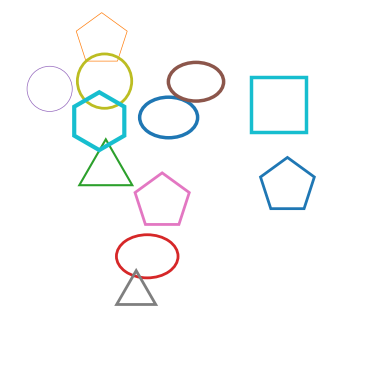[{"shape": "pentagon", "thickness": 2, "radius": 0.37, "center": [0.747, 0.518]}, {"shape": "oval", "thickness": 2.5, "radius": 0.38, "center": [0.438, 0.695]}, {"shape": "pentagon", "thickness": 0.5, "radius": 0.35, "center": [0.264, 0.898]}, {"shape": "triangle", "thickness": 1.5, "radius": 0.4, "center": [0.275, 0.559]}, {"shape": "oval", "thickness": 2, "radius": 0.4, "center": [0.382, 0.334]}, {"shape": "circle", "thickness": 0.5, "radius": 0.29, "center": [0.129, 0.769]}, {"shape": "oval", "thickness": 2.5, "radius": 0.36, "center": [0.509, 0.788]}, {"shape": "pentagon", "thickness": 2, "radius": 0.37, "center": [0.421, 0.477]}, {"shape": "triangle", "thickness": 2, "radius": 0.29, "center": [0.354, 0.238]}, {"shape": "circle", "thickness": 2, "radius": 0.35, "center": [0.272, 0.789]}, {"shape": "hexagon", "thickness": 3, "radius": 0.38, "center": [0.258, 0.685]}, {"shape": "square", "thickness": 2.5, "radius": 0.36, "center": [0.723, 0.728]}]